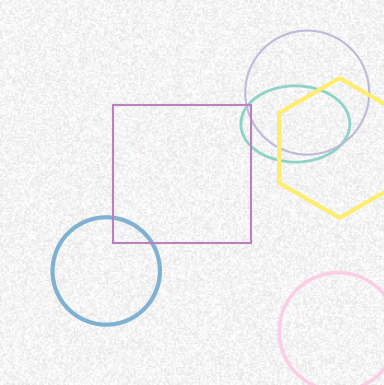[{"shape": "oval", "thickness": 2, "radius": 0.71, "center": [0.767, 0.678]}, {"shape": "circle", "thickness": 1.5, "radius": 0.81, "center": [0.798, 0.759]}, {"shape": "circle", "thickness": 3, "radius": 0.7, "center": [0.276, 0.296]}, {"shape": "circle", "thickness": 2.5, "radius": 0.77, "center": [0.879, 0.139]}, {"shape": "square", "thickness": 1.5, "radius": 0.9, "center": [0.472, 0.547]}, {"shape": "hexagon", "thickness": 3, "radius": 0.91, "center": [0.882, 0.616]}]